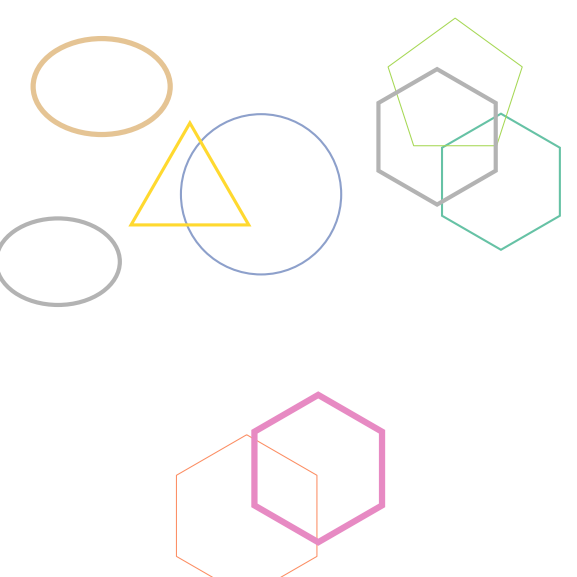[{"shape": "hexagon", "thickness": 1, "radius": 0.59, "center": [0.867, 0.684]}, {"shape": "hexagon", "thickness": 0.5, "radius": 0.7, "center": [0.427, 0.106]}, {"shape": "circle", "thickness": 1, "radius": 0.69, "center": [0.452, 0.663]}, {"shape": "hexagon", "thickness": 3, "radius": 0.64, "center": [0.551, 0.188]}, {"shape": "pentagon", "thickness": 0.5, "radius": 0.61, "center": [0.788, 0.846]}, {"shape": "triangle", "thickness": 1.5, "radius": 0.59, "center": [0.329, 0.668]}, {"shape": "oval", "thickness": 2.5, "radius": 0.59, "center": [0.176, 0.849]}, {"shape": "oval", "thickness": 2, "radius": 0.54, "center": [0.1, 0.546]}, {"shape": "hexagon", "thickness": 2, "radius": 0.59, "center": [0.757, 0.762]}]